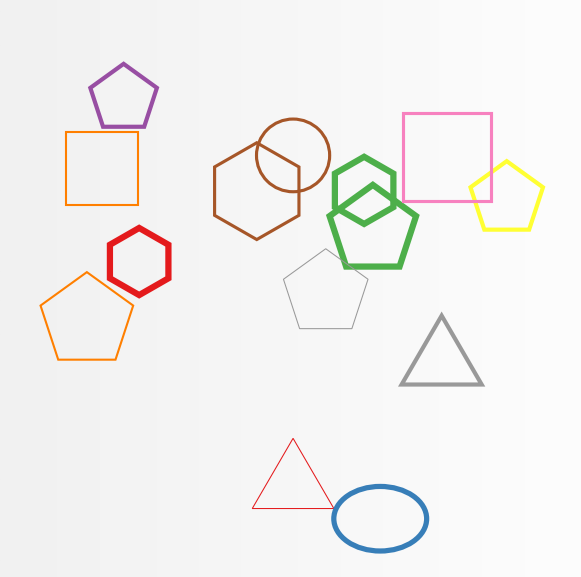[{"shape": "hexagon", "thickness": 3, "radius": 0.29, "center": [0.239, 0.546]}, {"shape": "triangle", "thickness": 0.5, "radius": 0.41, "center": [0.504, 0.159]}, {"shape": "oval", "thickness": 2.5, "radius": 0.4, "center": [0.654, 0.101]}, {"shape": "hexagon", "thickness": 3, "radius": 0.29, "center": [0.626, 0.67]}, {"shape": "pentagon", "thickness": 3, "radius": 0.39, "center": [0.641, 0.601]}, {"shape": "pentagon", "thickness": 2, "radius": 0.3, "center": [0.213, 0.828]}, {"shape": "pentagon", "thickness": 1, "radius": 0.42, "center": [0.149, 0.444]}, {"shape": "square", "thickness": 1, "radius": 0.31, "center": [0.176, 0.708]}, {"shape": "pentagon", "thickness": 2, "radius": 0.33, "center": [0.872, 0.655]}, {"shape": "circle", "thickness": 1.5, "radius": 0.31, "center": [0.504, 0.73]}, {"shape": "hexagon", "thickness": 1.5, "radius": 0.42, "center": [0.442, 0.668]}, {"shape": "square", "thickness": 1.5, "radius": 0.38, "center": [0.769, 0.727]}, {"shape": "pentagon", "thickness": 0.5, "radius": 0.38, "center": [0.56, 0.492]}, {"shape": "triangle", "thickness": 2, "radius": 0.4, "center": [0.76, 0.373]}]